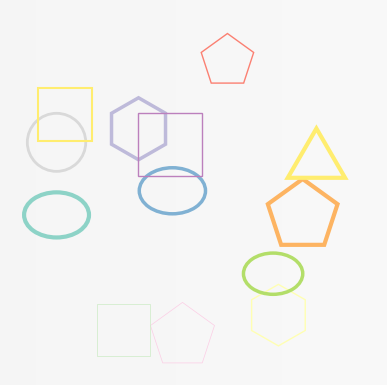[{"shape": "oval", "thickness": 3, "radius": 0.42, "center": [0.146, 0.442]}, {"shape": "hexagon", "thickness": 1, "radius": 0.4, "center": [0.719, 0.181]}, {"shape": "hexagon", "thickness": 2.5, "radius": 0.4, "center": [0.357, 0.666]}, {"shape": "pentagon", "thickness": 1, "radius": 0.36, "center": [0.587, 0.842]}, {"shape": "oval", "thickness": 2.5, "radius": 0.43, "center": [0.445, 0.504]}, {"shape": "pentagon", "thickness": 3, "radius": 0.47, "center": [0.781, 0.441]}, {"shape": "oval", "thickness": 2.5, "radius": 0.38, "center": [0.705, 0.289]}, {"shape": "pentagon", "thickness": 0.5, "radius": 0.43, "center": [0.471, 0.128]}, {"shape": "circle", "thickness": 2, "radius": 0.38, "center": [0.146, 0.63]}, {"shape": "square", "thickness": 1, "radius": 0.41, "center": [0.438, 0.625]}, {"shape": "square", "thickness": 0.5, "radius": 0.34, "center": [0.319, 0.142]}, {"shape": "triangle", "thickness": 3, "radius": 0.43, "center": [0.817, 0.581]}, {"shape": "square", "thickness": 1.5, "radius": 0.34, "center": [0.168, 0.702]}]